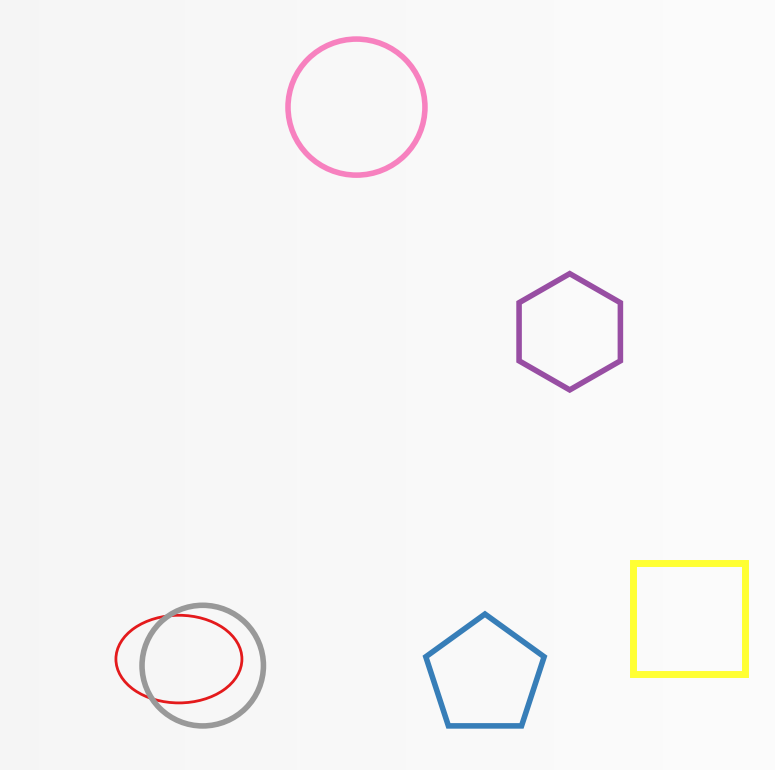[{"shape": "oval", "thickness": 1, "radius": 0.41, "center": [0.231, 0.144]}, {"shape": "pentagon", "thickness": 2, "radius": 0.4, "center": [0.626, 0.122]}, {"shape": "hexagon", "thickness": 2, "radius": 0.38, "center": [0.735, 0.569]}, {"shape": "square", "thickness": 2.5, "radius": 0.36, "center": [0.889, 0.197]}, {"shape": "circle", "thickness": 2, "radius": 0.44, "center": [0.46, 0.861]}, {"shape": "circle", "thickness": 2, "radius": 0.39, "center": [0.262, 0.136]}]